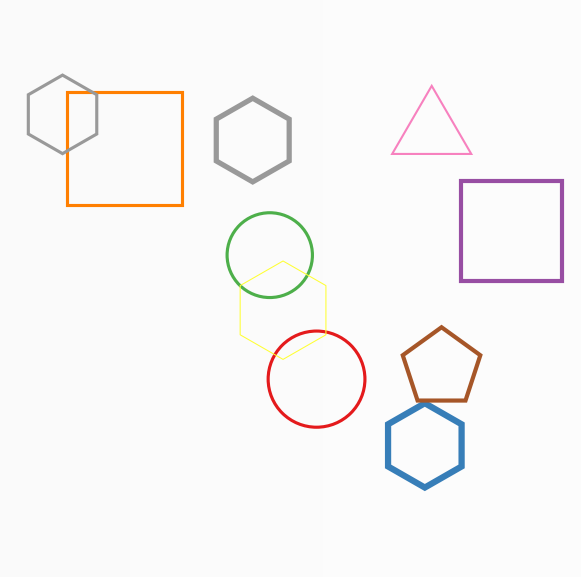[{"shape": "circle", "thickness": 1.5, "radius": 0.42, "center": [0.545, 0.343]}, {"shape": "hexagon", "thickness": 3, "radius": 0.37, "center": [0.731, 0.228]}, {"shape": "circle", "thickness": 1.5, "radius": 0.37, "center": [0.464, 0.557]}, {"shape": "square", "thickness": 2, "radius": 0.43, "center": [0.881, 0.599]}, {"shape": "square", "thickness": 1.5, "radius": 0.49, "center": [0.214, 0.742]}, {"shape": "hexagon", "thickness": 0.5, "radius": 0.43, "center": [0.487, 0.462]}, {"shape": "pentagon", "thickness": 2, "radius": 0.35, "center": [0.76, 0.362]}, {"shape": "triangle", "thickness": 1, "radius": 0.39, "center": [0.743, 0.772]}, {"shape": "hexagon", "thickness": 2.5, "radius": 0.36, "center": [0.435, 0.757]}, {"shape": "hexagon", "thickness": 1.5, "radius": 0.34, "center": [0.108, 0.801]}]